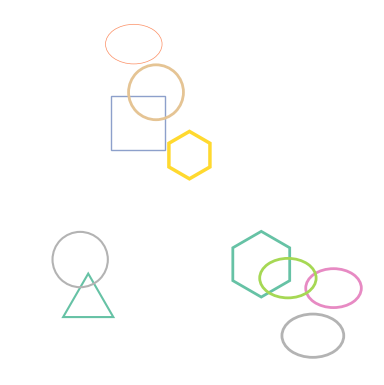[{"shape": "hexagon", "thickness": 2, "radius": 0.43, "center": [0.679, 0.314]}, {"shape": "triangle", "thickness": 1.5, "radius": 0.38, "center": [0.229, 0.214]}, {"shape": "oval", "thickness": 0.5, "radius": 0.37, "center": [0.347, 0.885]}, {"shape": "square", "thickness": 1, "radius": 0.35, "center": [0.359, 0.679]}, {"shape": "oval", "thickness": 2, "radius": 0.36, "center": [0.866, 0.252]}, {"shape": "oval", "thickness": 2, "radius": 0.37, "center": [0.748, 0.278]}, {"shape": "hexagon", "thickness": 2.5, "radius": 0.31, "center": [0.492, 0.597]}, {"shape": "circle", "thickness": 2, "radius": 0.36, "center": [0.405, 0.76]}, {"shape": "oval", "thickness": 2, "radius": 0.4, "center": [0.813, 0.128]}, {"shape": "circle", "thickness": 1.5, "radius": 0.36, "center": [0.208, 0.326]}]